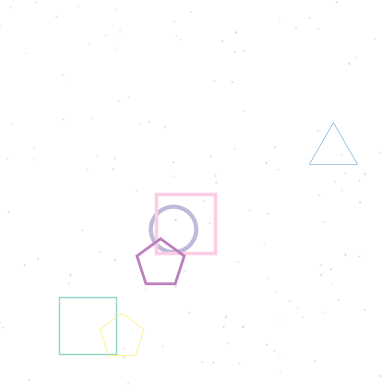[{"shape": "square", "thickness": 1, "radius": 0.37, "center": [0.227, 0.155]}, {"shape": "circle", "thickness": 3, "radius": 0.29, "center": [0.451, 0.404]}, {"shape": "triangle", "thickness": 0.5, "radius": 0.36, "center": [0.866, 0.609]}, {"shape": "square", "thickness": 2.5, "radius": 0.38, "center": [0.482, 0.42]}, {"shape": "pentagon", "thickness": 2, "radius": 0.32, "center": [0.417, 0.315]}, {"shape": "pentagon", "thickness": 0.5, "radius": 0.3, "center": [0.317, 0.126]}]